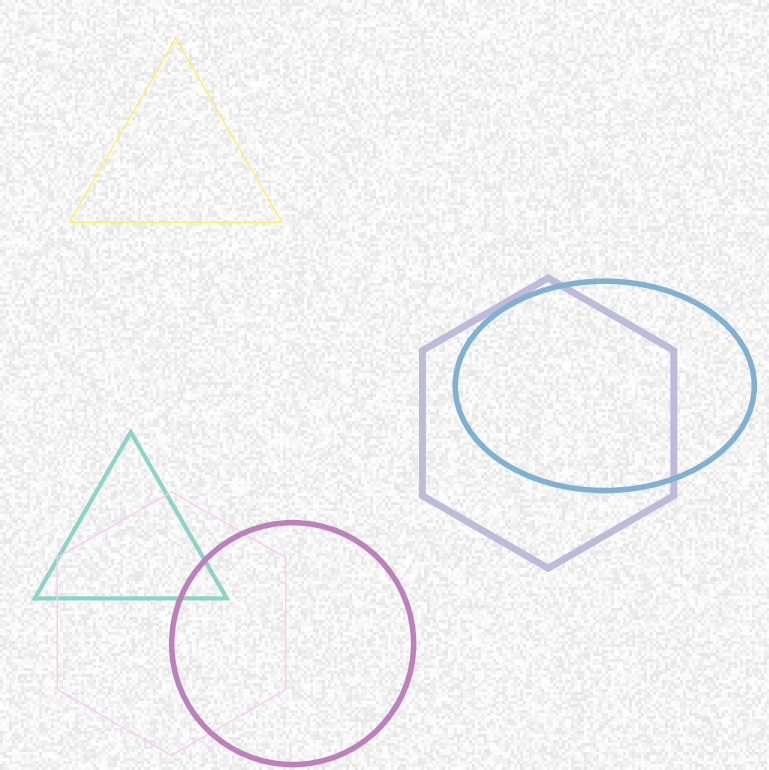[{"shape": "triangle", "thickness": 1.5, "radius": 0.72, "center": [0.17, 0.295]}, {"shape": "hexagon", "thickness": 2.5, "radius": 0.94, "center": [0.712, 0.451]}, {"shape": "oval", "thickness": 2, "radius": 0.97, "center": [0.785, 0.499]}, {"shape": "hexagon", "thickness": 0.5, "radius": 0.86, "center": [0.223, 0.19]}, {"shape": "circle", "thickness": 2, "radius": 0.79, "center": [0.38, 0.164]}, {"shape": "triangle", "thickness": 0.5, "radius": 0.8, "center": [0.228, 0.791]}]